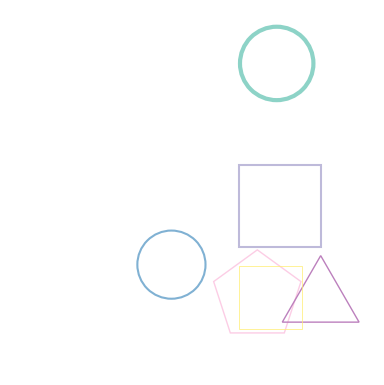[{"shape": "circle", "thickness": 3, "radius": 0.48, "center": [0.719, 0.835]}, {"shape": "square", "thickness": 1.5, "radius": 0.53, "center": [0.728, 0.465]}, {"shape": "circle", "thickness": 1.5, "radius": 0.44, "center": [0.445, 0.313]}, {"shape": "pentagon", "thickness": 1, "radius": 0.6, "center": [0.668, 0.232]}, {"shape": "triangle", "thickness": 1, "radius": 0.58, "center": [0.833, 0.221]}, {"shape": "square", "thickness": 0.5, "radius": 0.41, "center": [0.702, 0.227]}]